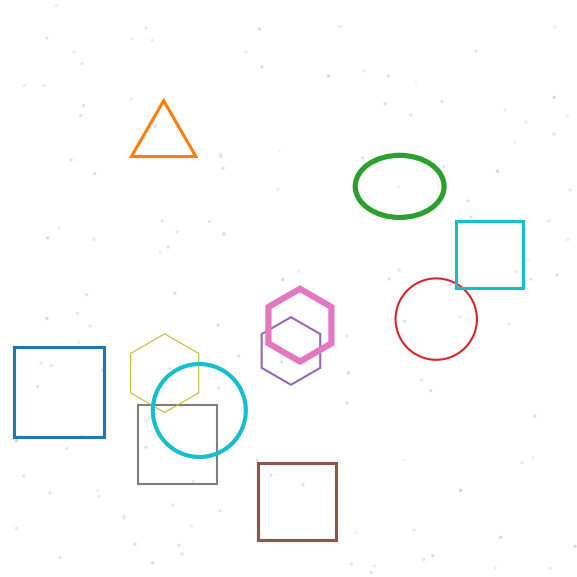[{"shape": "square", "thickness": 1.5, "radius": 0.39, "center": [0.103, 0.321]}, {"shape": "triangle", "thickness": 1.5, "radius": 0.32, "center": [0.283, 0.76]}, {"shape": "oval", "thickness": 2.5, "radius": 0.38, "center": [0.692, 0.676]}, {"shape": "circle", "thickness": 1, "radius": 0.35, "center": [0.755, 0.447]}, {"shape": "hexagon", "thickness": 1, "radius": 0.29, "center": [0.504, 0.391]}, {"shape": "square", "thickness": 1.5, "radius": 0.34, "center": [0.514, 0.131]}, {"shape": "hexagon", "thickness": 3, "radius": 0.31, "center": [0.519, 0.436]}, {"shape": "square", "thickness": 1, "radius": 0.34, "center": [0.307, 0.229]}, {"shape": "hexagon", "thickness": 0.5, "radius": 0.34, "center": [0.285, 0.353]}, {"shape": "square", "thickness": 1.5, "radius": 0.29, "center": [0.848, 0.558]}, {"shape": "circle", "thickness": 2, "radius": 0.4, "center": [0.345, 0.288]}]